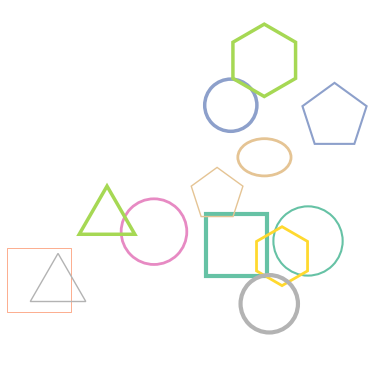[{"shape": "circle", "thickness": 1.5, "radius": 0.45, "center": [0.8, 0.374]}, {"shape": "square", "thickness": 3, "radius": 0.4, "center": [0.615, 0.364]}, {"shape": "square", "thickness": 0.5, "radius": 0.41, "center": [0.102, 0.274]}, {"shape": "circle", "thickness": 2.5, "radius": 0.34, "center": [0.599, 0.727]}, {"shape": "pentagon", "thickness": 1.5, "radius": 0.44, "center": [0.869, 0.697]}, {"shape": "circle", "thickness": 2, "radius": 0.43, "center": [0.4, 0.398]}, {"shape": "hexagon", "thickness": 2.5, "radius": 0.47, "center": [0.686, 0.843]}, {"shape": "triangle", "thickness": 2.5, "radius": 0.42, "center": [0.278, 0.433]}, {"shape": "hexagon", "thickness": 2, "radius": 0.38, "center": [0.733, 0.335]}, {"shape": "pentagon", "thickness": 1, "radius": 0.35, "center": [0.564, 0.495]}, {"shape": "oval", "thickness": 2, "radius": 0.35, "center": [0.687, 0.591]}, {"shape": "triangle", "thickness": 1, "radius": 0.42, "center": [0.151, 0.259]}, {"shape": "circle", "thickness": 3, "radius": 0.37, "center": [0.699, 0.211]}]